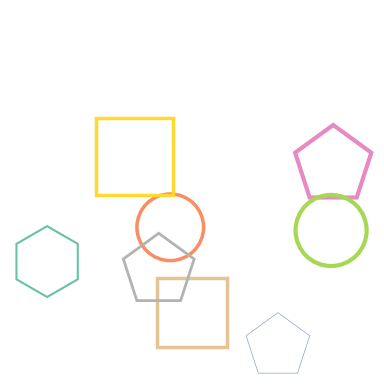[{"shape": "hexagon", "thickness": 1.5, "radius": 0.46, "center": [0.122, 0.321]}, {"shape": "circle", "thickness": 2.5, "radius": 0.43, "center": [0.442, 0.41]}, {"shape": "pentagon", "thickness": 0.5, "radius": 0.43, "center": [0.722, 0.101]}, {"shape": "pentagon", "thickness": 3, "radius": 0.52, "center": [0.865, 0.571]}, {"shape": "circle", "thickness": 3, "radius": 0.46, "center": [0.86, 0.401]}, {"shape": "square", "thickness": 2.5, "radius": 0.5, "center": [0.349, 0.594]}, {"shape": "square", "thickness": 2.5, "radius": 0.45, "center": [0.499, 0.188]}, {"shape": "pentagon", "thickness": 2, "radius": 0.48, "center": [0.412, 0.297]}]